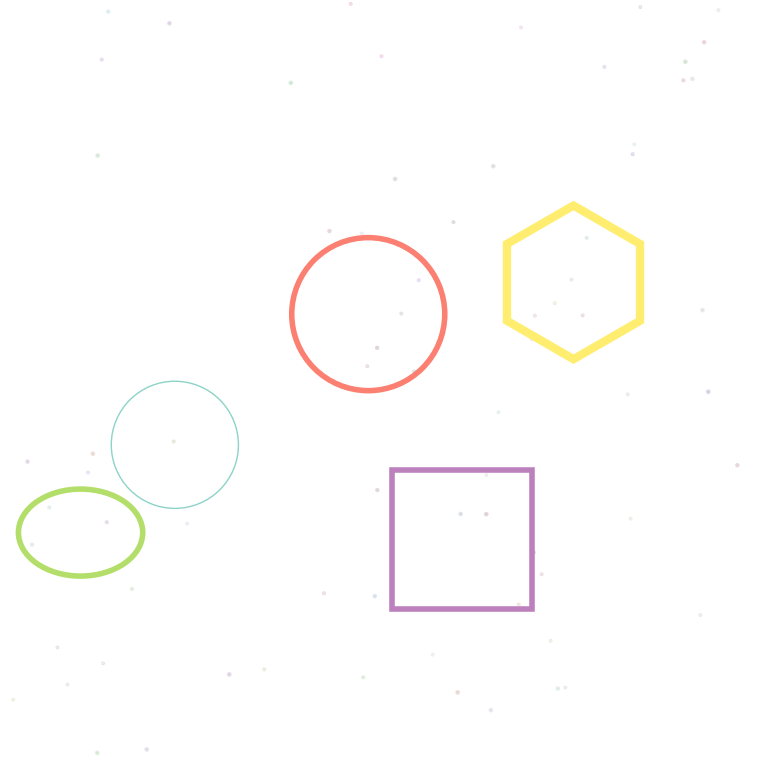[{"shape": "circle", "thickness": 0.5, "radius": 0.41, "center": [0.227, 0.422]}, {"shape": "circle", "thickness": 2, "radius": 0.5, "center": [0.478, 0.592]}, {"shape": "oval", "thickness": 2, "radius": 0.4, "center": [0.105, 0.308]}, {"shape": "square", "thickness": 2, "radius": 0.45, "center": [0.6, 0.3]}, {"shape": "hexagon", "thickness": 3, "radius": 0.5, "center": [0.745, 0.633]}]